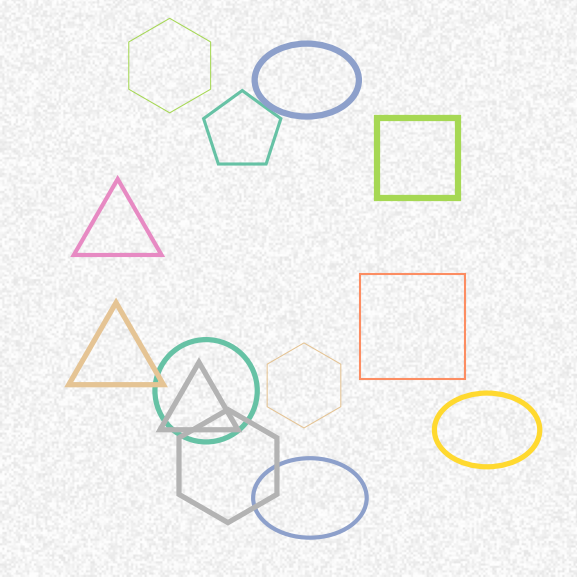[{"shape": "circle", "thickness": 2.5, "radius": 0.44, "center": [0.357, 0.322]}, {"shape": "pentagon", "thickness": 1.5, "radius": 0.35, "center": [0.419, 0.772]}, {"shape": "square", "thickness": 1, "radius": 0.45, "center": [0.715, 0.434]}, {"shape": "oval", "thickness": 2, "radius": 0.49, "center": [0.537, 0.137]}, {"shape": "oval", "thickness": 3, "radius": 0.45, "center": [0.531, 0.86]}, {"shape": "triangle", "thickness": 2, "radius": 0.44, "center": [0.204, 0.601]}, {"shape": "hexagon", "thickness": 0.5, "radius": 0.41, "center": [0.294, 0.886]}, {"shape": "square", "thickness": 3, "radius": 0.35, "center": [0.723, 0.726]}, {"shape": "oval", "thickness": 2.5, "radius": 0.46, "center": [0.843, 0.255]}, {"shape": "hexagon", "thickness": 0.5, "radius": 0.37, "center": [0.526, 0.332]}, {"shape": "triangle", "thickness": 2.5, "radius": 0.47, "center": [0.201, 0.38]}, {"shape": "triangle", "thickness": 2.5, "radius": 0.39, "center": [0.345, 0.294]}, {"shape": "hexagon", "thickness": 2.5, "radius": 0.49, "center": [0.395, 0.192]}]